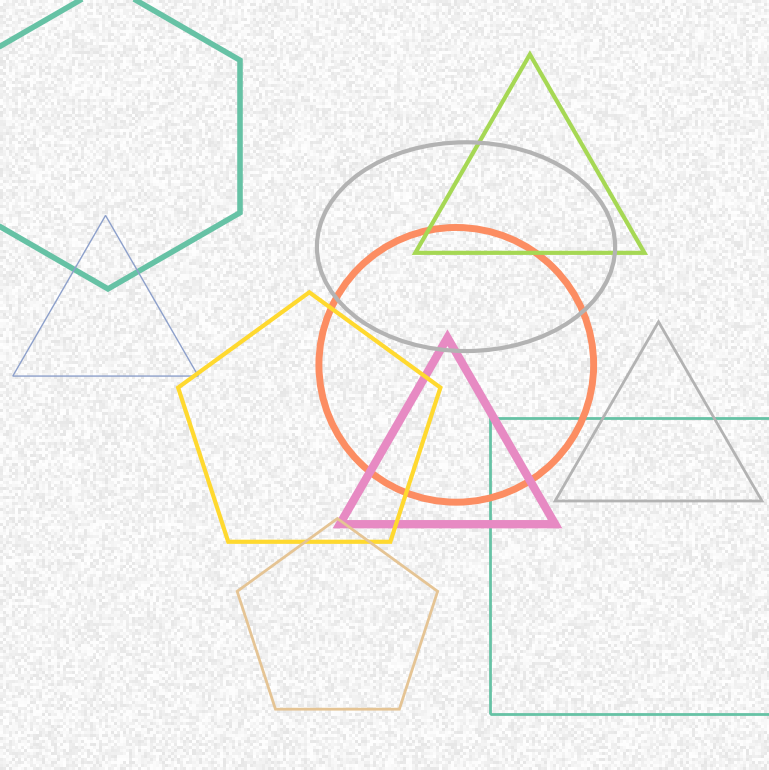[{"shape": "hexagon", "thickness": 2, "radius": 0.99, "center": [0.14, 0.823]}, {"shape": "square", "thickness": 1, "radius": 0.96, "center": [0.829, 0.265]}, {"shape": "circle", "thickness": 2.5, "radius": 0.89, "center": [0.593, 0.526]}, {"shape": "triangle", "thickness": 0.5, "radius": 0.7, "center": [0.137, 0.581]}, {"shape": "triangle", "thickness": 3, "radius": 0.81, "center": [0.581, 0.4]}, {"shape": "triangle", "thickness": 1.5, "radius": 0.86, "center": [0.688, 0.758]}, {"shape": "pentagon", "thickness": 1.5, "radius": 0.9, "center": [0.402, 0.441]}, {"shape": "pentagon", "thickness": 1, "radius": 0.68, "center": [0.438, 0.19]}, {"shape": "oval", "thickness": 1.5, "radius": 0.97, "center": [0.605, 0.68]}, {"shape": "triangle", "thickness": 1, "radius": 0.78, "center": [0.855, 0.427]}]